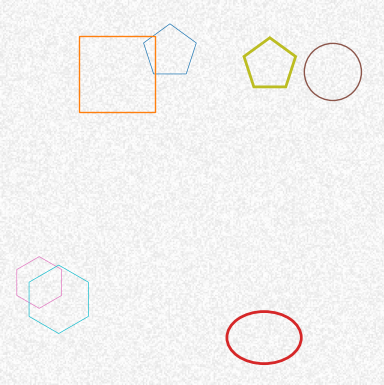[{"shape": "pentagon", "thickness": 0.5, "radius": 0.36, "center": [0.441, 0.866]}, {"shape": "square", "thickness": 1, "radius": 0.5, "center": [0.304, 0.808]}, {"shape": "oval", "thickness": 2, "radius": 0.48, "center": [0.686, 0.123]}, {"shape": "circle", "thickness": 1, "radius": 0.37, "center": [0.865, 0.813]}, {"shape": "hexagon", "thickness": 0.5, "radius": 0.34, "center": [0.102, 0.266]}, {"shape": "pentagon", "thickness": 2, "radius": 0.35, "center": [0.701, 0.831]}, {"shape": "hexagon", "thickness": 0.5, "radius": 0.44, "center": [0.152, 0.223]}]